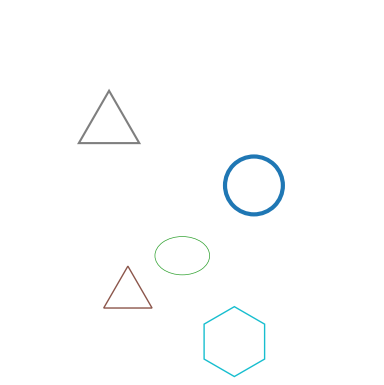[{"shape": "circle", "thickness": 3, "radius": 0.38, "center": [0.66, 0.518]}, {"shape": "oval", "thickness": 0.5, "radius": 0.36, "center": [0.473, 0.336]}, {"shape": "triangle", "thickness": 1, "radius": 0.36, "center": [0.332, 0.236]}, {"shape": "triangle", "thickness": 1.5, "radius": 0.45, "center": [0.283, 0.674]}, {"shape": "hexagon", "thickness": 1, "radius": 0.45, "center": [0.609, 0.113]}]